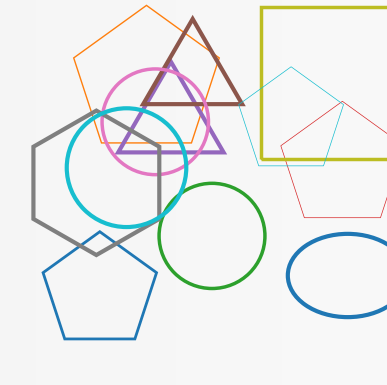[{"shape": "oval", "thickness": 3, "radius": 0.77, "center": [0.897, 0.284]}, {"shape": "pentagon", "thickness": 2, "radius": 0.77, "center": [0.258, 0.244]}, {"shape": "pentagon", "thickness": 1, "radius": 0.99, "center": [0.378, 0.789]}, {"shape": "circle", "thickness": 2.5, "radius": 0.68, "center": [0.547, 0.387]}, {"shape": "pentagon", "thickness": 0.5, "radius": 0.84, "center": [0.884, 0.57]}, {"shape": "triangle", "thickness": 3, "radius": 0.79, "center": [0.441, 0.683]}, {"shape": "triangle", "thickness": 3, "radius": 0.74, "center": [0.497, 0.803]}, {"shape": "circle", "thickness": 2.5, "radius": 0.69, "center": [0.401, 0.684]}, {"shape": "hexagon", "thickness": 3, "radius": 0.94, "center": [0.249, 0.525]}, {"shape": "square", "thickness": 2.5, "radius": 0.99, "center": [0.871, 0.785]}, {"shape": "pentagon", "thickness": 0.5, "radius": 0.71, "center": [0.751, 0.684]}, {"shape": "circle", "thickness": 3, "radius": 0.77, "center": [0.326, 0.565]}]